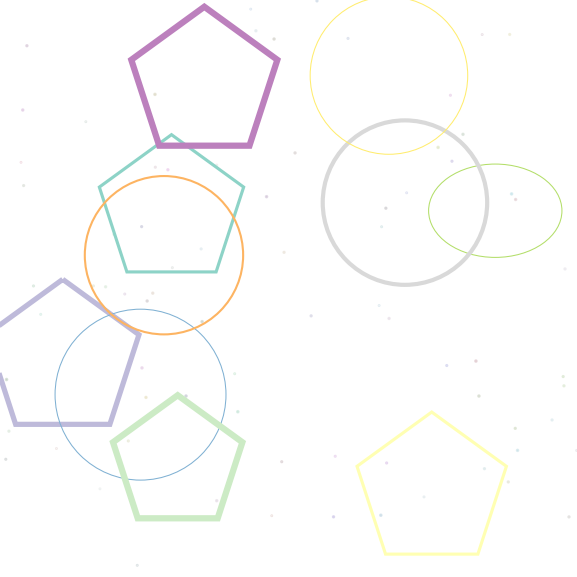[{"shape": "pentagon", "thickness": 1.5, "radius": 0.66, "center": [0.297, 0.635]}, {"shape": "pentagon", "thickness": 1.5, "radius": 0.68, "center": [0.748, 0.15]}, {"shape": "pentagon", "thickness": 2.5, "radius": 0.69, "center": [0.109, 0.377]}, {"shape": "circle", "thickness": 0.5, "radius": 0.74, "center": [0.243, 0.316]}, {"shape": "circle", "thickness": 1, "radius": 0.69, "center": [0.284, 0.557]}, {"shape": "oval", "thickness": 0.5, "radius": 0.58, "center": [0.858, 0.634]}, {"shape": "circle", "thickness": 2, "radius": 0.71, "center": [0.701, 0.648]}, {"shape": "pentagon", "thickness": 3, "radius": 0.66, "center": [0.354, 0.854]}, {"shape": "pentagon", "thickness": 3, "radius": 0.59, "center": [0.308, 0.197]}, {"shape": "circle", "thickness": 0.5, "radius": 0.68, "center": [0.673, 0.868]}]